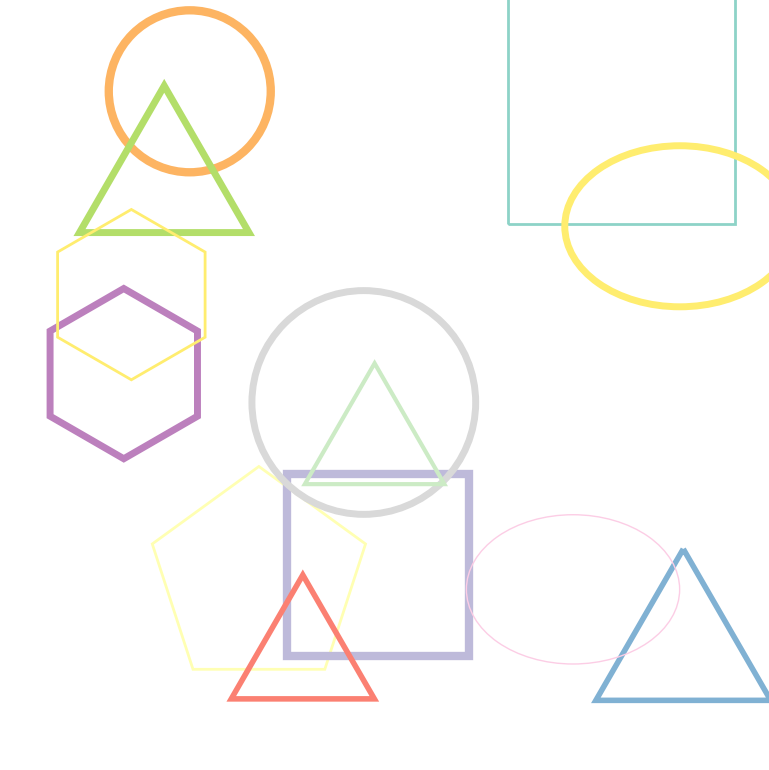[{"shape": "square", "thickness": 1, "radius": 0.74, "center": [0.807, 0.857]}, {"shape": "pentagon", "thickness": 1, "radius": 0.73, "center": [0.336, 0.249]}, {"shape": "square", "thickness": 3, "radius": 0.59, "center": [0.491, 0.266]}, {"shape": "triangle", "thickness": 2, "radius": 0.54, "center": [0.393, 0.146]}, {"shape": "triangle", "thickness": 2, "radius": 0.66, "center": [0.887, 0.156]}, {"shape": "circle", "thickness": 3, "radius": 0.53, "center": [0.246, 0.881]}, {"shape": "triangle", "thickness": 2.5, "radius": 0.64, "center": [0.213, 0.761]}, {"shape": "oval", "thickness": 0.5, "radius": 0.69, "center": [0.744, 0.235]}, {"shape": "circle", "thickness": 2.5, "radius": 0.73, "center": [0.472, 0.477]}, {"shape": "hexagon", "thickness": 2.5, "radius": 0.55, "center": [0.161, 0.515]}, {"shape": "triangle", "thickness": 1.5, "radius": 0.52, "center": [0.487, 0.424]}, {"shape": "hexagon", "thickness": 1, "radius": 0.55, "center": [0.171, 0.617]}, {"shape": "oval", "thickness": 2.5, "radius": 0.75, "center": [0.883, 0.706]}]